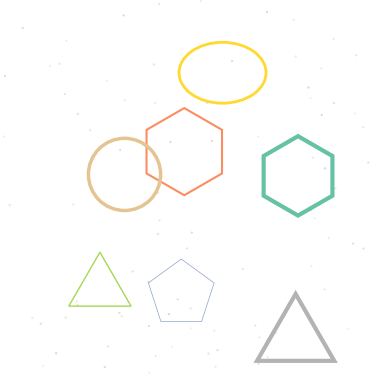[{"shape": "hexagon", "thickness": 3, "radius": 0.52, "center": [0.774, 0.543]}, {"shape": "hexagon", "thickness": 1.5, "radius": 0.57, "center": [0.479, 0.606]}, {"shape": "pentagon", "thickness": 0.5, "radius": 0.45, "center": [0.471, 0.237]}, {"shape": "triangle", "thickness": 1, "radius": 0.47, "center": [0.26, 0.251]}, {"shape": "oval", "thickness": 2, "radius": 0.56, "center": [0.578, 0.811]}, {"shape": "circle", "thickness": 2.5, "radius": 0.47, "center": [0.323, 0.547]}, {"shape": "triangle", "thickness": 3, "radius": 0.58, "center": [0.768, 0.121]}]